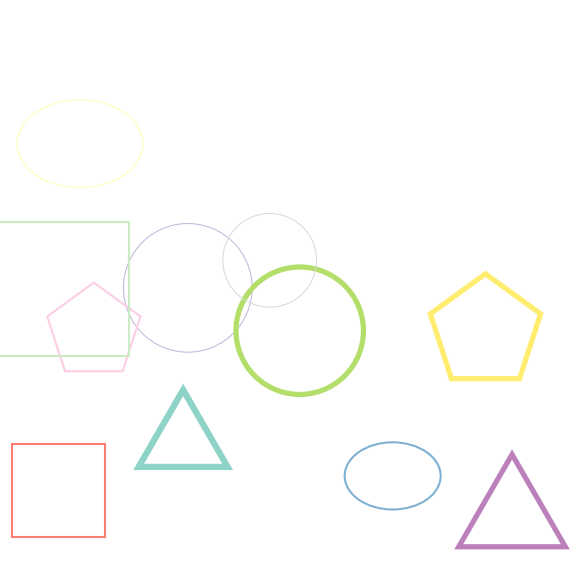[{"shape": "triangle", "thickness": 3, "radius": 0.44, "center": [0.317, 0.235]}, {"shape": "oval", "thickness": 0.5, "radius": 0.54, "center": [0.138, 0.75]}, {"shape": "circle", "thickness": 0.5, "radius": 0.56, "center": [0.325, 0.501]}, {"shape": "square", "thickness": 1, "radius": 0.4, "center": [0.101, 0.15]}, {"shape": "oval", "thickness": 1, "radius": 0.42, "center": [0.68, 0.175]}, {"shape": "circle", "thickness": 2.5, "radius": 0.55, "center": [0.519, 0.426]}, {"shape": "pentagon", "thickness": 1, "radius": 0.42, "center": [0.162, 0.425]}, {"shape": "circle", "thickness": 0.5, "radius": 0.41, "center": [0.467, 0.548]}, {"shape": "triangle", "thickness": 2.5, "radius": 0.53, "center": [0.887, 0.106]}, {"shape": "square", "thickness": 1, "radius": 0.58, "center": [0.107, 0.499]}, {"shape": "pentagon", "thickness": 2.5, "radius": 0.5, "center": [0.841, 0.425]}]